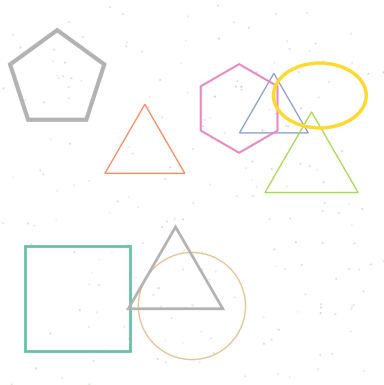[{"shape": "square", "thickness": 2, "radius": 0.68, "center": [0.201, 0.224]}, {"shape": "triangle", "thickness": 1, "radius": 0.6, "center": [0.376, 0.609]}, {"shape": "triangle", "thickness": 1, "radius": 0.52, "center": [0.711, 0.706]}, {"shape": "hexagon", "thickness": 1.5, "radius": 0.58, "center": [0.621, 0.718]}, {"shape": "triangle", "thickness": 1, "radius": 0.7, "center": [0.809, 0.57]}, {"shape": "oval", "thickness": 2.5, "radius": 0.6, "center": [0.831, 0.752]}, {"shape": "circle", "thickness": 1, "radius": 0.7, "center": [0.498, 0.205]}, {"shape": "triangle", "thickness": 2, "radius": 0.71, "center": [0.456, 0.269]}, {"shape": "pentagon", "thickness": 3, "radius": 0.64, "center": [0.149, 0.793]}]